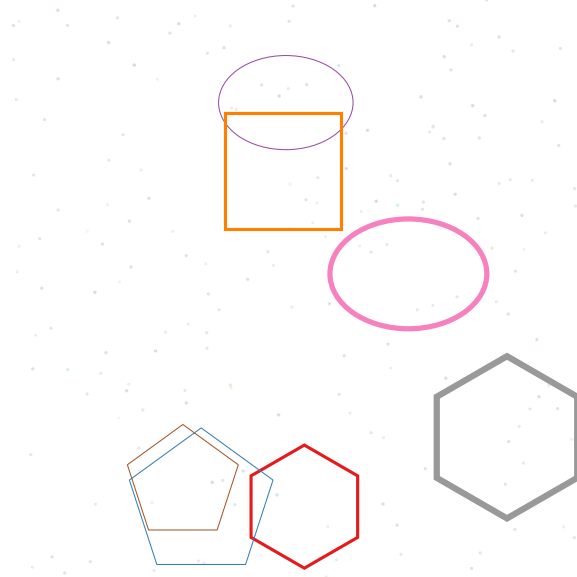[{"shape": "hexagon", "thickness": 1.5, "radius": 0.53, "center": [0.527, 0.122]}, {"shape": "pentagon", "thickness": 0.5, "radius": 0.65, "center": [0.348, 0.127]}, {"shape": "oval", "thickness": 0.5, "radius": 0.58, "center": [0.495, 0.821]}, {"shape": "square", "thickness": 1.5, "radius": 0.5, "center": [0.49, 0.703]}, {"shape": "pentagon", "thickness": 0.5, "radius": 0.5, "center": [0.317, 0.163]}, {"shape": "oval", "thickness": 2.5, "radius": 0.68, "center": [0.707, 0.525]}, {"shape": "hexagon", "thickness": 3, "radius": 0.7, "center": [0.878, 0.242]}]